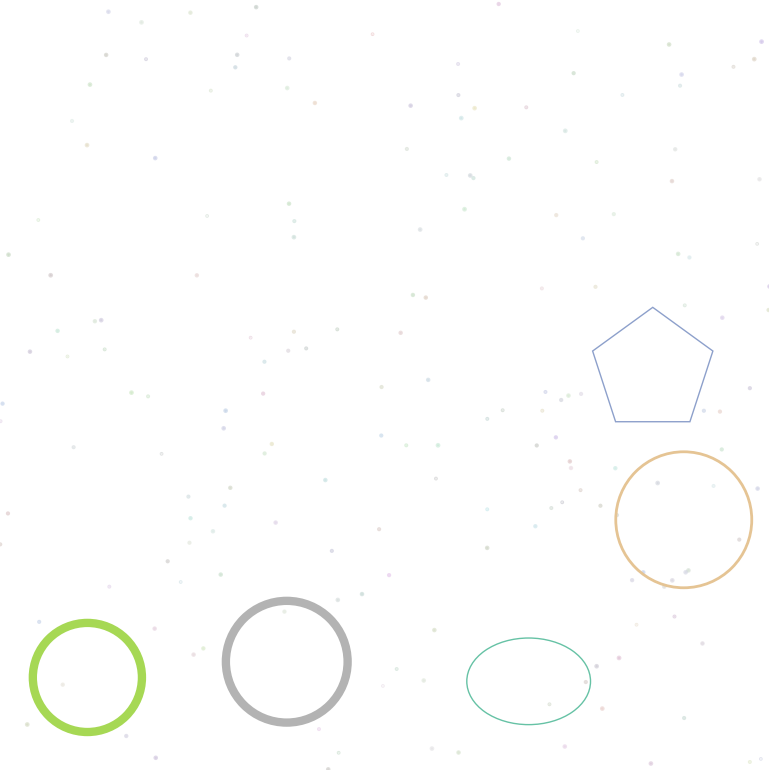[{"shape": "oval", "thickness": 0.5, "radius": 0.4, "center": [0.687, 0.115]}, {"shape": "pentagon", "thickness": 0.5, "radius": 0.41, "center": [0.848, 0.519]}, {"shape": "circle", "thickness": 3, "radius": 0.35, "center": [0.113, 0.12]}, {"shape": "circle", "thickness": 1, "radius": 0.44, "center": [0.888, 0.325]}, {"shape": "circle", "thickness": 3, "radius": 0.4, "center": [0.372, 0.141]}]